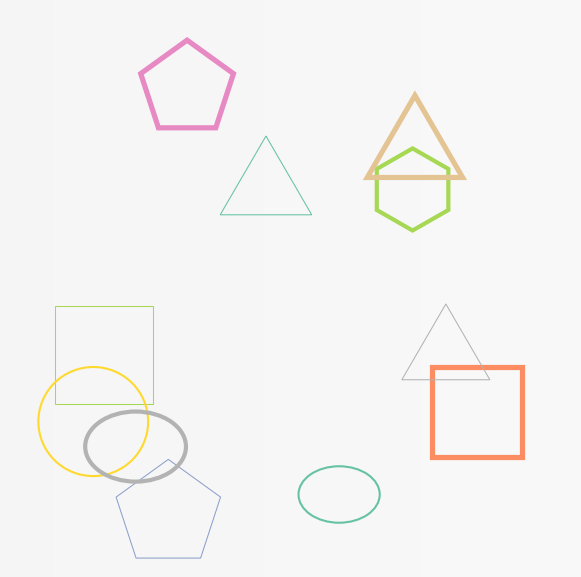[{"shape": "triangle", "thickness": 0.5, "radius": 0.45, "center": [0.458, 0.673]}, {"shape": "oval", "thickness": 1, "radius": 0.35, "center": [0.583, 0.143]}, {"shape": "square", "thickness": 2.5, "radius": 0.39, "center": [0.821, 0.286]}, {"shape": "pentagon", "thickness": 0.5, "radius": 0.47, "center": [0.29, 0.109]}, {"shape": "pentagon", "thickness": 2.5, "radius": 0.42, "center": [0.322, 0.846]}, {"shape": "hexagon", "thickness": 2, "radius": 0.36, "center": [0.71, 0.671]}, {"shape": "square", "thickness": 0.5, "radius": 0.42, "center": [0.179, 0.384]}, {"shape": "circle", "thickness": 1, "radius": 0.47, "center": [0.16, 0.269]}, {"shape": "triangle", "thickness": 2.5, "radius": 0.47, "center": [0.714, 0.739]}, {"shape": "oval", "thickness": 2, "radius": 0.43, "center": [0.233, 0.226]}, {"shape": "triangle", "thickness": 0.5, "radius": 0.44, "center": [0.767, 0.385]}]